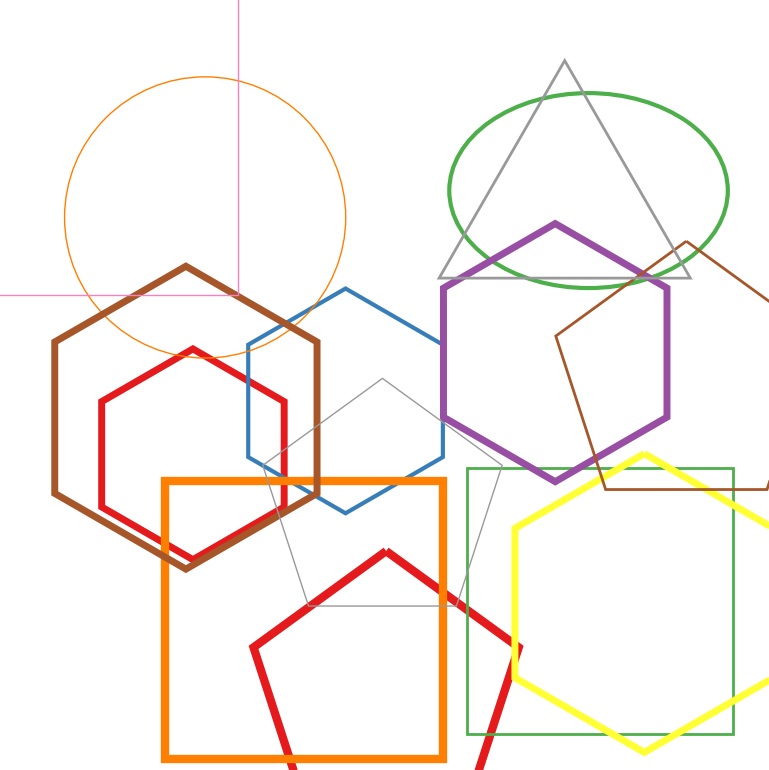[{"shape": "hexagon", "thickness": 2.5, "radius": 0.68, "center": [0.251, 0.41]}, {"shape": "pentagon", "thickness": 3, "radius": 0.91, "center": [0.501, 0.103]}, {"shape": "hexagon", "thickness": 1.5, "radius": 0.73, "center": [0.449, 0.479]}, {"shape": "square", "thickness": 1, "radius": 0.86, "center": [0.779, 0.22]}, {"shape": "oval", "thickness": 1.5, "radius": 0.9, "center": [0.764, 0.752]}, {"shape": "hexagon", "thickness": 2.5, "radius": 0.84, "center": [0.721, 0.542]}, {"shape": "square", "thickness": 3, "radius": 0.9, "center": [0.395, 0.195]}, {"shape": "circle", "thickness": 0.5, "radius": 0.91, "center": [0.266, 0.718]}, {"shape": "hexagon", "thickness": 2.5, "radius": 0.97, "center": [0.837, 0.217]}, {"shape": "hexagon", "thickness": 2.5, "radius": 0.98, "center": [0.241, 0.458]}, {"shape": "pentagon", "thickness": 1, "radius": 0.89, "center": [0.891, 0.508]}, {"shape": "square", "thickness": 0.5, "radius": 0.97, "center": [0.114, 0.811]}, {"shape": "triangle", "thickness": 1, "radius": 0.94, "center": [0.733, 0.733]}, {"shape": "pentagon", "thickness": 0.5, "radius": 0.82, "center": [0.497, 0.345]}]